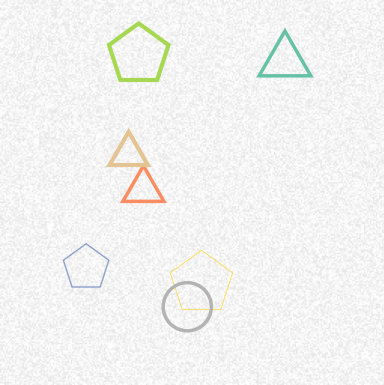[{"shape": "triangle", "thickness": 2.5, "radius": 0.39, "center": [0.74, 0.842]}, {"shape": "triangle", "thickness": 2.5, "radius": 0.31, "center": [0.372, 0.508]}, {"shape": "pentagon", "thickness": 1, "radius": 0.31, "center": [0.224, 0.305]}, {"shape": "pentagon", "thickness": 3, "radius": 0.41, "center": [0.36, 0.858]}, {"shape": "pentagon", "thickness": 0.5, "radius": 0.43, "center": [0.523, 0.265]}, {"shape": "triangle", "thickness": 3, "radius": 0.29, "center": [0.334, 0.6]}, {"shape": "circle", "thickness": 2.5, "radius": 0.31, "center": [0.486, 0.203]}]